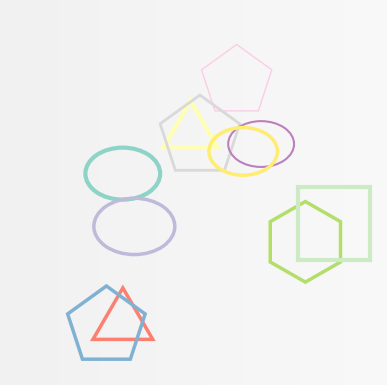[{"shape": "oval", "thickness": 3, "radius": 0.48, "center": [0.317, 0.549]}, {"shape": "triangle", "thickness": 3, "radius": 0.4, "center": [0.492, 0.658]}, {"shape": "oval", "thickness": 2.5, "radius": 0.52, "center": [0.347, 0.412]}, {"shape": "triangle", "thickness": 2.5, "radius": 0.45, "center": [0.317, 0.163]}, {"shape": "pentagon", "thickness": 2.5, "radius": 0.53, "center": [0.275, 0.152]}, {"shape": "hexagon", "thickness": 2.5, "radius": 0.52, "center": [0.788, 0.372]}, {"shape": "pentagon", "thickness": 1, "radius": 0.48, "center": [0.611, 0.789]}, {"shape": "pentagon", "thickness": 2, "radius": 0.54, "center": [0.516, 0.645]}, {"shape": "oval", "thickness": 1.5, "radius": 0.42, "center": [0.674, 0.626]}, {"shape": "square", "thickness": 3, "radius": 0.47, "center": [0.862, 0.419]}, {"shape": "oval", "thickness": 2.5, "radius": 0.44, "center": [0.628, 0.607]}]